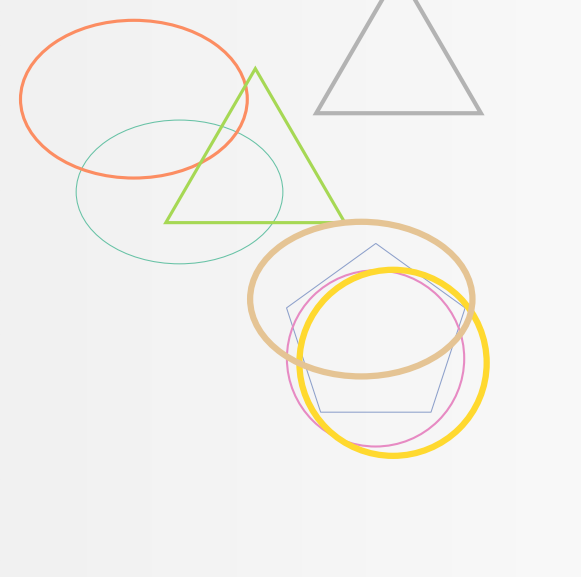[{"shape": "oval", "thickness": 0.5, "radius": 0.89, "center": [0.309, 0.667]}, {"shape": "oval", "thickness": 1.5, "radius": 0.98, "center": [0.23, 0.827]}, {"shape": "pentagon", "thickness": 0.5, "radius": 0.81, "center": [0.647, 0.416]}, {"shape": "circle", "thickness": 1, "radius": 0.76, "center": [0.646, 0.378]}, {"shape": "triangle", "thickness": 1.5, "radius": 0.89, "center": [0.439, 0.703]}, {"shape": "circle", "thickness": 3, "radius": 0.81, "center": [0.676, 0.371]}, {"shape": "oval", "thickness": 3, "radius": 0.96, "center": [0.622, 0.481]}, {"shape": "triangle", "thickness": 2, "radius": 0.82, "center": [0.686, 0.885]}]